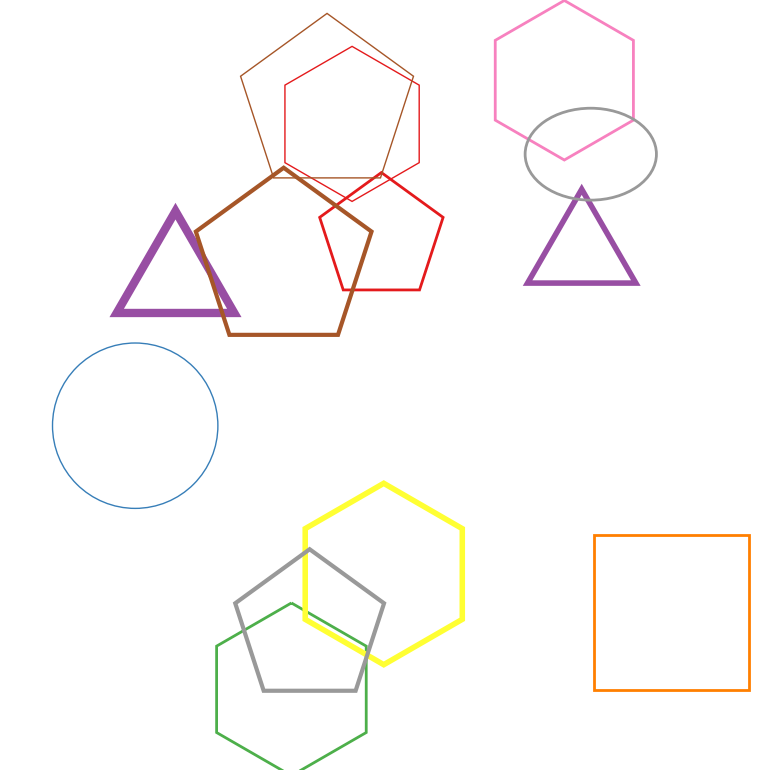[{"shape": "hexagon", "thickness": 0.5, "radius": 0.5, "center": [0.457, 0.839]}, {"shape": "pentagon", "thickness": 1, "radius": 0.42, "center": [0.495, 0.692]}, {"shape": "circle", "thickness": 0.5, "radius": 0.54, "center": [0.176, 0.447]}, {"shape": "hexagon", "thickness": 1, "radius": 0.56, "center": [0.378, 0.105]}, {"shape": "triangle", "thickness": 2, "radius": 0.41, "center": [0.755, 0.673]}, {"shape": "triangle", "thickness": 3, "radius": 0.44, "center": [0.228, 0.638]}, {"shape": "square", "thickness": 1, "radius": 0.5, "center": [0.872, 0.205]}, {"shape": "hexagon", "thickness": 2, "radius": 0.59, "center": [0.498, 0.255]}, {"shape": "pentagon", "thickness": 0.5, "radius": 0.59, "center": [0.425, 0.864]}, {"shape": "pentagon", "thickness": 1.5, "radius": 0.6, "center": [0.368, 0.662]}, {"shape": "hexagon", "thickness": 1, "radius": 0.52, "center": [0.733, 0.896]}, {"shape": "oval", "thickness": 1, "radius": 0.43, "center": [0.767, 0.8]}, {"shape": "pentagon", "thickness": 1.5, "radius": 0.51, "center": [0.402, 0.185]}]